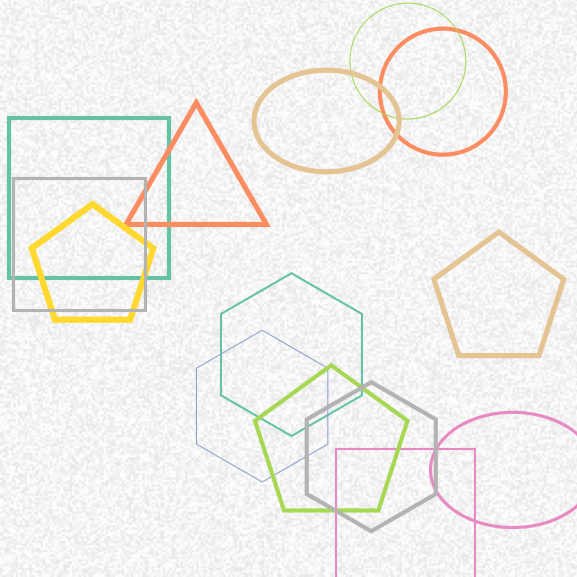[{"shape": "square", "thickness": 2, "radius": 0.69, "center": [0.154, 0.656]}, {"shape": "hexagon", "thickness": 1, "radius": 0.7, "center": [0.505, 0.385]}, {"shape": "triangle", "thickness": 2.5, "radius": 0.7, "center": [0.34, 0.681]}, {"shape": "circle", "thickness": 2, "radius": 0.55, "center": [0.767, 0.84]}, {"shape": "hexagon", "thickness": 0.5, "radius": 0.66, "center": [0.454, 0.296]}, {"shape": "oval", "thickness": 1.5, "radius": 0.71, "center": [0.888, 0.185]}, {"shape": "square", "thickness": 1, "radius": 0.6, "center": [0.702, 0.101]}, {"shape": "pentagon", "thickness": 2, "radius": 0.69, "center": [0.574, 0.228]}, {"shape": "circle", "thickness": 0.5, "radius": 0.5, "center": [0.706, 0.893]}, {"shape": "pentagon", "thickness": 3, "radius": 0.55, "center": [0.16, 0.535]}, {"shape": "pentagon", "thickness": 2.5, "radius": 0.59, "center": [0.864, 0.479]}, {"shape": "oval", "thickness": 2.5, "radius": 0.63, "center": [0.565, 0.79]}, {"shape": "hexagon", "thickness": 2, "radius": 0.65, "center": [0.643, 0.208]}, {"shape": "square", "thickness": 1.5, "radius": 0.57, "center": [0.136, 0.577]}]